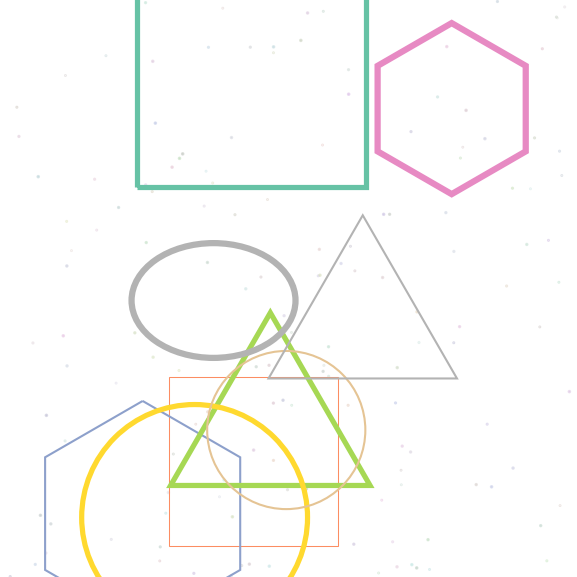[{"shape": "square", "thickness": 2.5, "radius": 0.99, "center": [0.435, 0.874]}, {"shape": "square", "thickness": 0.5, "radius": 0.73, "center": [0.439, 0.2]}, {"shape": "hexagon", "thickness": 1, "radius": 0.98, "center": [0.247, 0.11]}, {"shape": "hexagon", "thickness": 3, "radius": 0.74, "center": [0.782, 0.811]}, {"shape": "triangle", "thickness": 2.5, "radius": 1.0, "center": [0.468, 0.258]}, {"shape": "circle", "thickness": 2.5, "radius": 0.98, "center": [0.337, 0.103]}, {"shape": "circle", "thickness": 1, "radius": 0.68, "center": [0.496, 0.254]}, {"shape": "oval", "thickness": 3, "radius": 0.71, "center": [0.37, 0.479]}, {"shape": "triangle", "thickness": 1, "radius": 0.94, "center": [0.628, 0.438]}]